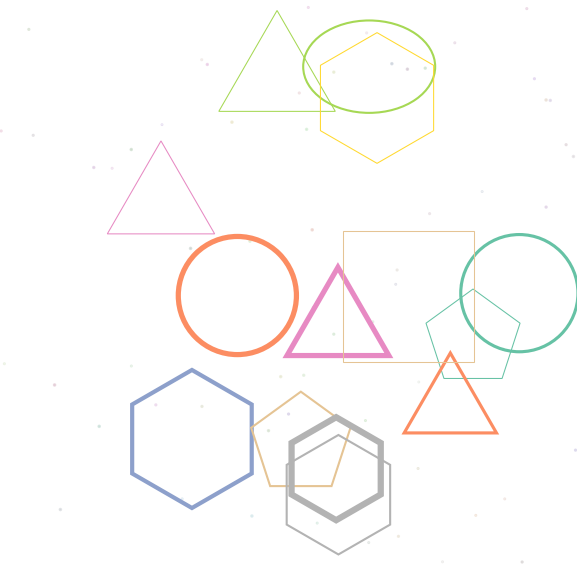[{"shape": "circle", "thickness": 1.5, "radius": 0.51, "center": [0.899, 0.491]}, {"shape": "pentagon", "thickness": 0.5, "radius": 0.43, "center": [0.819, 0.413]}, {"shape": "circle", "thickness": 2.5, "radius": 0.51, "center": [0.411, 0.487]}, {"shape": "triangle", "thickness": 1.5, "radius": 0.46, "center": [0.78, 0.296]}, {"shape": "hexagon", "thickness": 2, "radius": 0.6, "center": [0.332, 0.239]}, {"shape": "triangle", "thickness": 0.5, "radius": 0.54, "center": [0.279, 0.648]}, {"shape": "triangle", "thickness": 2.5, "radius": 0.51, "center": [0.585, 0.434]}, {"shape": "triangle", "thickness": 0.5, "radius": 0.58, "center": [0.48, 0.865]}, {"shape": "oval", "thickness": 1, "radius": 0.57, "center": [0.639, 0.884]}, {"shape": "hexagon", "thickness": 0.5, "radius": 0.57, "center": [0.653, 0.829]}, {"shape": "square", "thickness": 0.5, "radius": 0.57, "center": [0.708, 0.485]}, {"shape": "pentagon", "thickness": 1, "radius": 0.45, "center": [0.521, 0.231]}, {"shape": "hexagon", "thickness": 1, "radius": 0.52, "center": [0.586, 0.142]}, {"shape": "hexagon", "thickness": 3, "radius": 0.45, "center": [0.582, 0.188]}]